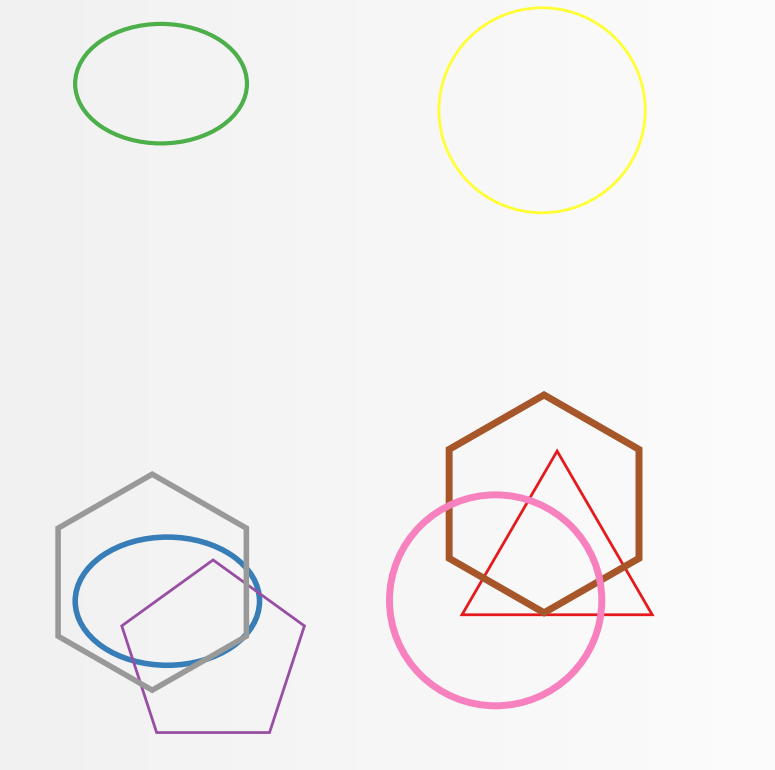[{"shape": "triangle", "thickness": 1, "radius": 0.71, "center": [0.719, 0.272]}, {"shape": "oval", "thickness": 2, "radius": 0.59, "center": [0.216, 0.219]}, {"shape": "oval", "thickness": 1.5, "radius": 0.55, "center": [0.208, 0.891]}, {"shape": "pentagon", "thickness": 1, "radius": 0.62, "center": [0.275, 0.149]}, {"shape": "circle", "thickness": 1, "radius": 0.67, "center": [0.699, 0.857]}, {"shape": "hexagon", "thickness": 2.5, "radius": 0.71, "center": [0.702, 0.346]}, {"shape": "circle", "thickness": 2.5, "radius": 0.68, "center": [0.64, 0.22]}, {"shape": "hexagon", "thickness": 2, "radius": 0.7, "center": [0.196, 0.244]}]